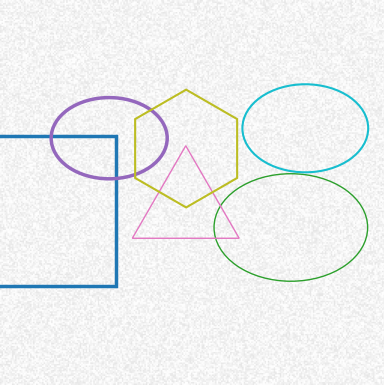[{"shape": "square", "thickness": 2.5, "radius": 0.97, "center": [0.106, 0.452]}, {"shape": "oval", "thickness": 1, "radius": 1.0, "center": [0.755, 0.409]}, {"shape": "oval", "thickness": 2.5, "radius": 0.75, "center": [0.284, 0.641]}, {"shape": "triangle", "thickness": 1, "radius": 0.8, "center": [0.482, 0.461]}, {"shape": "hexagon", "thickness": 1.5, "radius": 0.76, "center": [0.483, 0.614]}, {"shape": "oval", "thickness": 1.5, "radius": 0.82, "center": [0.793, 0.667]}]